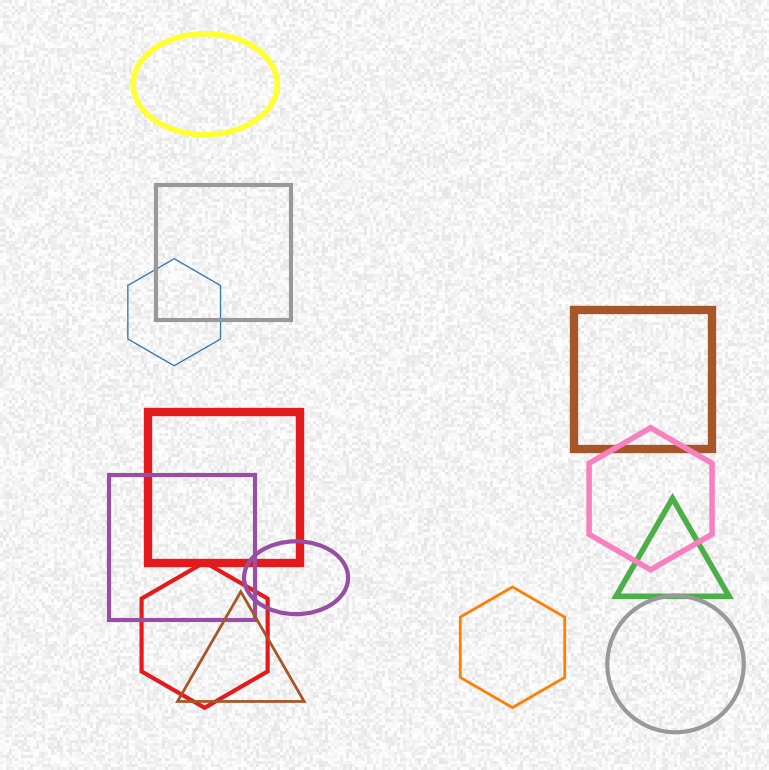[{"shape": "hexagon", "thickness": 1.5, "radius": 0.47, "center": [0.266, 0.175]}, {"shape": "square", "thickness": 3, "radius": 0.49, "center": [0.291, 0.367]}, {"shape": "hexagon", "thickness": 0.5, "radius": 0.35, "center": [0.226, 0.594]}, {"shape": "triangle", "thickness": 2, "radius": 0.42, "center": [0.873, 0.268]}, {"shape": "oval", "thickness": 1.5, "radius": 0.34, "center": [0.384, 0.25]}, {"shape": "square", "thickness": 1.5, "radius": 0.47, "center": [0.236, 0.289]}, {"shape": "hexagon", "thickness": 1, "radius": 0.39, "center": [0.666, 0.159]}, {"shape": "oval", "thickness": 2, "radius": 0.47, "center": [0.267, 0.891]}, {"shape": "square", "thickness": 3, "radius": 0.45, "center": [0.835, 0.507]}, {"shape": "triangle", "thickness": 1, "radius": 0.48, "center": [0.313, 0.137]}, {"shape": "hexagon", "thickness": 2, "radius": 0.46, "center": [0.845, 0.352]}, {"shape": "circle", "thickness": 1.5, "radius": 0.44, "center": [0.877, 0.138]}, {"shape": "square", "thickness": 1.5, "radius": 0.44, "center": [0.29, 0.672]}]